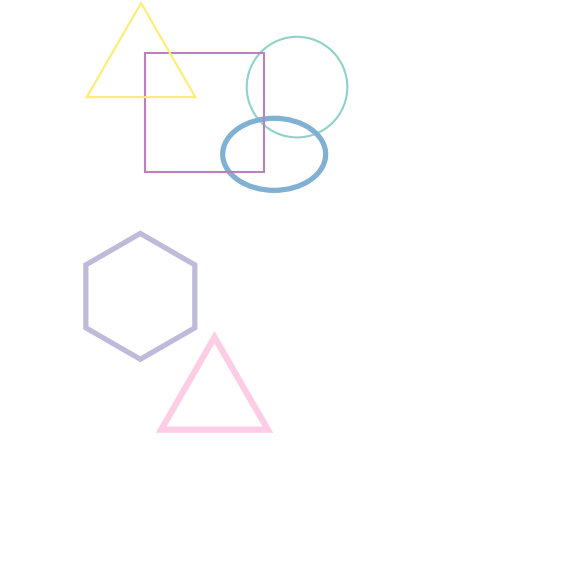[{"shape": "circle", "thickness": 1, "radius": 0.44, "center": [0.514, 0.848]}, {"shape": "hexagon", "thickness": 2.5, "radius": 0.54, "center": [0.243, 0.486]}, {"shape": "oval", "thickness": 2.5, "radius": 0.45, "center": [0.475, 0.732]}, {"shape": "triangle", "thickness": 3, "radius": 0.53, "center": [0.371, 0.308]}, {"shape": "square", "thickness": 1, "radius": 0.52, "center": [0.354, 0.805]}, {"shape": "triangle", "thickness": 1, "radius": 0.54, "center": [0.244, 0.885]}]